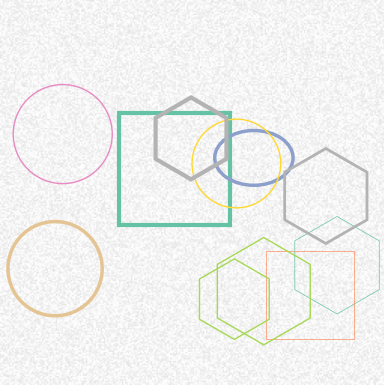[{"shape": "hexagon", "thickness": 0.5, "radius": 0.63, "center": [0.875, 0.311]}, {"shape": "square", "thickness": 3, "radius": 0.73, "center": [0.454, 0.561]}, {"shape": "square", "thickness": 0.5, "radius": 0.57, "center": [0.804, 0.233]}, {"shape": "oval", "thickness": 2.5, "radius": 0.51, "center": [0.659, 0.59]}, {"shape": "circle", "thickness": 1, "radius": 0.64, "center": [0.163, 0.652]}, {"shape": "hexagon", "thickness": 1, "radius": 0.52, "center": [0.609, 0.223]}, {"shape": "hexagon", "thickness": 1, "radius": 0.7, "center": [0.685, 0.244]}, {"shape": "circle", "thickness": 1, "radius": 0.58, "center": [0.614, 0.575]}, {"shape": "circle", "thickness": 2.5, "radius": 0.61, "center": [0.143, 0.302]}, {"shape": "hexagon", "thickness": 3, "radius": 0.53, "center": [0.496, 0.64]}, {"shape": "hexagon", "thickness": 2, "radius": 0.62, "center": [0.846, 0.491]}]